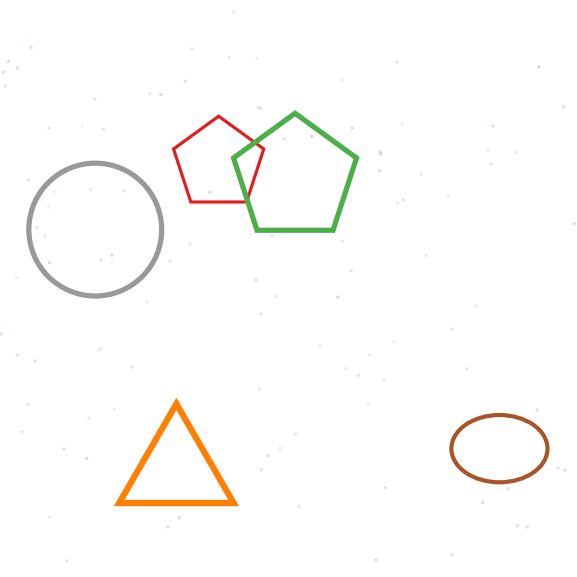[{"shape": "pentagon", "thickness": 1.5, "radius": 0.41, "center": [0.379, 0.716]}, {"shape": "pentagon", "thickness": 2.5, "radius": 0.56, "center": [0.511, 0.691]}, {"shape": "triangle", "thickness": 3, "radius": 0.57, "center": [0.305, 0.185]}, {"shape": "oval", "thickness": 2, "radius": 0.42, "center": [0.865, 0.222]}, {"shape": "circle", "thickness": 2.5, "radius": 0.58, "center": [0.165, 0.602]}]